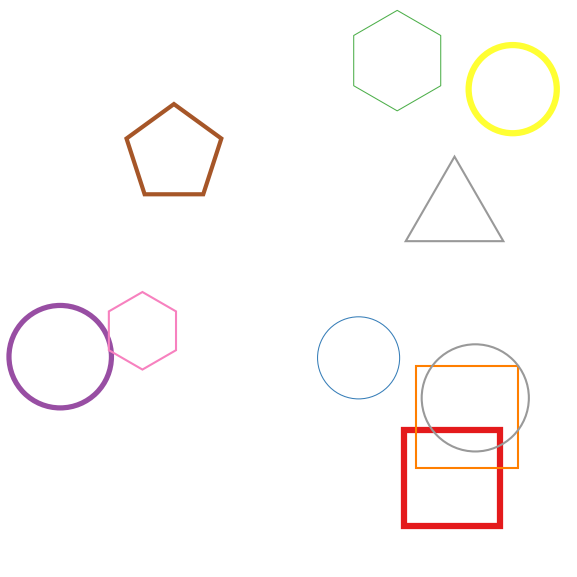[{"shape": "square", "thickness": 3, "radius": 0.42, "center": [0.783, 0.171]}, {"shape": "circle", "thickness": 0.5, "radius": 0.36, "center": [0.621, 0.379]}, {"shape": "hexagon", "thickness": 0.5, "radius": 0.43, "center": [0.688, 0.894]}, {"shape": "circle", "thickness": 2.5, "radius": 0.44, "center": [0.104, 0.382]}, {"shape": "square", "thickness": 1, "radius": 0.44, "center": [0.808, 0.277]}, {"shape": "circle", "thickness": 3, "radius": 0.38, "center": [0.888, 0.845]}, {"shape": "pentagon", "thickness": 2, "radius": 0.43, "center": [0.301, 0.733]}, {"shape": "hexagon", "thickness": 1, "radius": 0.34, "center": [0.247, 0.426]}, {"shape": "triangle", "thickness": 1, "radius": 0.49, "center": [0.787, 0.63]}, {"shape": "circle", "thickness": 1, "radius": 0.46, "center": [0.823, 0.31]}]